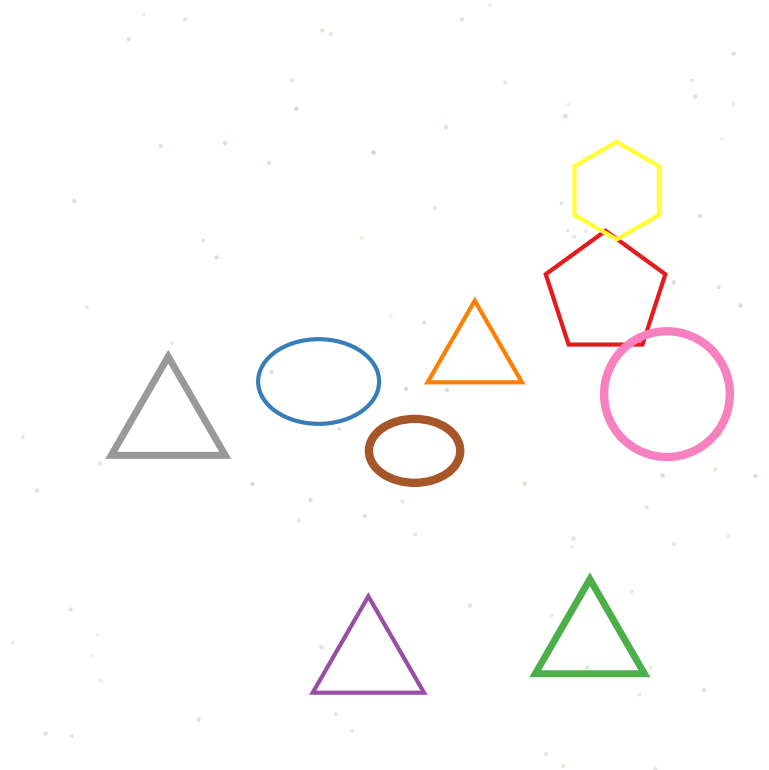[{"shape": "pentagon", "thickness": 1.5, "radius": 0.41, "center": [0.786, 0.619]}, {"shape": "oval", "thickness": 1.5, "radius": 0.39, "center": [0.414, 0.505]}, {"shape": "triangle", "thickness": 2.5, "radius": 0.41, "center": [0.766, 0.166]}, {"shape": "triangle", "thickness": 1.5, "radius": 0.42, "center": [0.478, 0.142]}, {"shape": "triangle", "thickness": 1.5, "radius": 0.35, "center": [0.617, 0.539]}, {"shape": "hexagon", "thickness": 1.5, "radius": 0.32, "center": [0.801, 0.752]}, {"shape": "oval", "thickness": 3, "radius": 0.3, "center": [0.538, 0.414]}, {"shape": "circle", "thickness": 3, "radius": 0.41, "center": [0.866, 0.488]}, {"shape": "triangle", "thickness": 2.5, "radius": 0.43, "center": [0.218, 0.451]}]